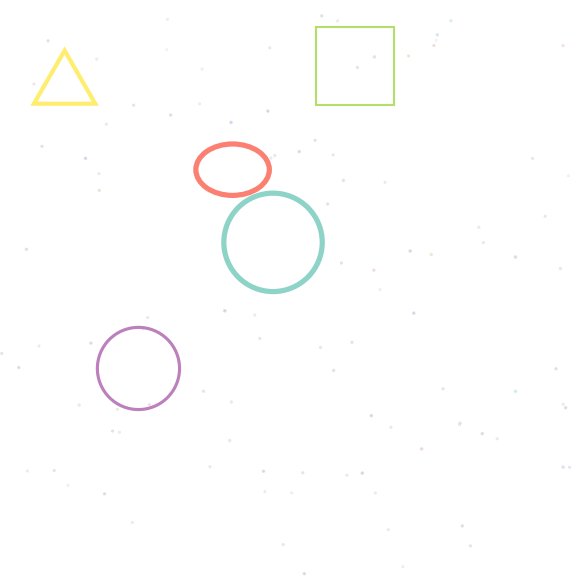[{"shape": "circle", "thickness": 2.5, "radius": 0.43, "center": [0.473, 0.579]}, {"shape": "oval", "thickness": 2.5, "radius": 0.32, "center": [0.403, 0.705]}, {"shape": "square", "thickness": 1, "radius": 0.34, "center": [0.615, 0.885]}, {"shape": "circle", "thickness": 1.5, "radius": 0.36, "center": [0.24, 0.361]}, {"shape": "triangle", "thickness": 2, "radius": 0.31, "center": [0.112, 0.85]}]